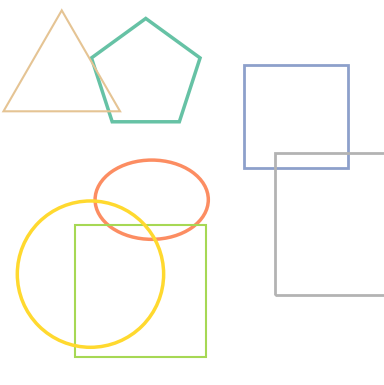[{"shape": "pentagon", "thickness": 2.5, "radius": 0.74, "center": [0.379, 0.804]}, {"shape": "oval", "thickness": 2.5, "radius": 0.74, "center": [0.394, 0.481]}, {"shape": "square", "thickness": 2, "radius": 0.67, "center": [0.769, 0.697]}, {"shape": "square", "thickness": 1.5, "radius": 0.85, "center": [0.366, 0.244]}, {"shape": "circle", "thickness": 2.5, "radius": 0.95, "center": [0.235, 0.288]}, {"shape": "triangle", "thickness": 1.5, "radius": 0.87, "center": [0.16, 0.798]}, {"shape": "square", "thickness": 2, "radius": 0.92, "center": [0.899, 0.418]}]